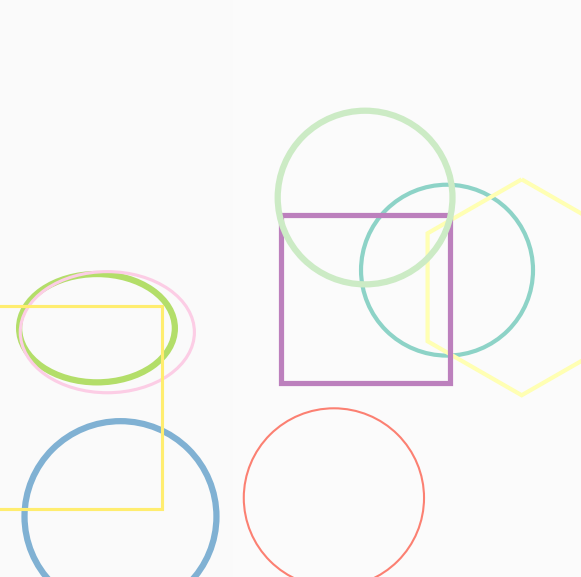[{"shape": "circle", "thickness": 2, "radius": 0.74, "center": [0.769, 0.531]}, {"shape": "hexagon", "thickness": 2, "radius": 0.93, "center": [0.898, 0.502]}, {"shape": "circle", "thickness": 1, "radius": 0.78, "center": [0.574, 0.137]}, {"shape": "circle", "thickness": 3, "radius": 0.83, "center": [0.207, 0.105]}, {"shape": "oval", "thickness": 3, "radius": 0.67, "center": [0.167, 0.431]}, {"shape": "oval", "thickness": 1.5, "radius": 0.75, "center": [0.185, 0.424]}, {"shape": "square", "thickness": 2.5, "radius": 0.73, "center": [0.629, 0.482]}, {"shape": "circle", "thickness": 3, "radius": 0.75, "center": [0.628, 0.657]}, {"shape": "square", "thickness": 1.5, "radius": 0.88, "center": [0.103, 0.294]}]